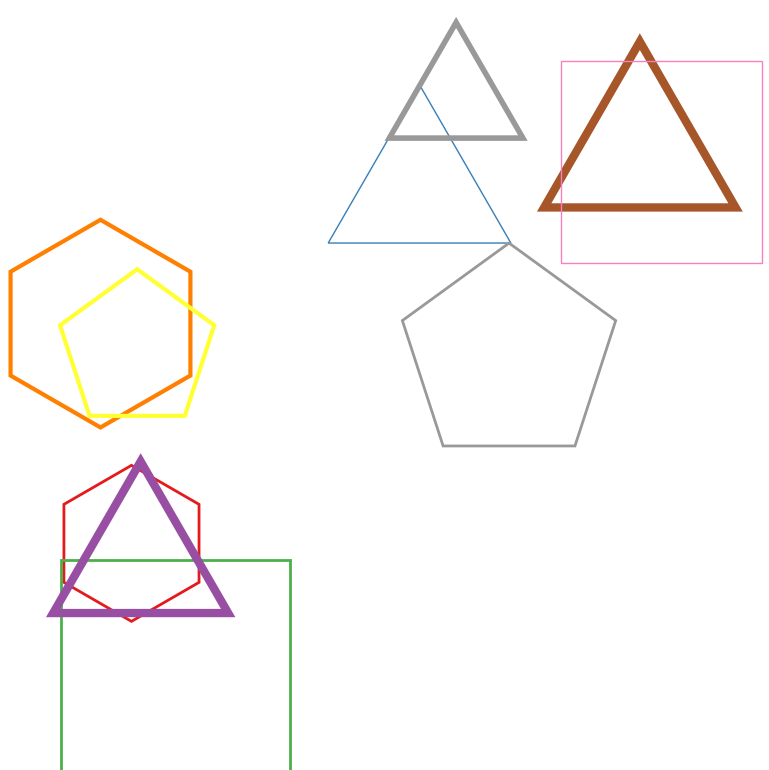[{"shape": "hexagon", "thickness": 1, "radius": 0.51, "center": [0.171, 0.294]}, {"shape": "triangle", "thickness": 0.5, "radius": 0.68, "center": [0.545, 0.753]}, {"shape": "square", "thickness": 1, "radius": 0.74, "center": [0.228, 0.124]}, {"shape": "triangle", "thickness": 3, "radius": 0.66, "center": [0.183, 0.269]}, {"shape": "hexagon", "thickness": 1.5, "radius": 0.67, "center": [0.131, 0.58]}, {"shape": "pentagon", "thickness": 1.5, "radius": 0.53, "center": [0.178, 0.545]}, {"shape": "triangle", "thickness": 3, "radius": 0.72, "center": [0.831, 0.802]}, {"shape": "square", "thickness": 0.5, "radius": 0.66, "center": [0.859, 0.79]}, {"shape": "triangle", "thickness": 2, "radius": 0.5, "center": [0.592, 0.871]}, {"shape": "pentagon", "thickness": 1, "radius": 0.73, "center": [0.661, 0.539]}]